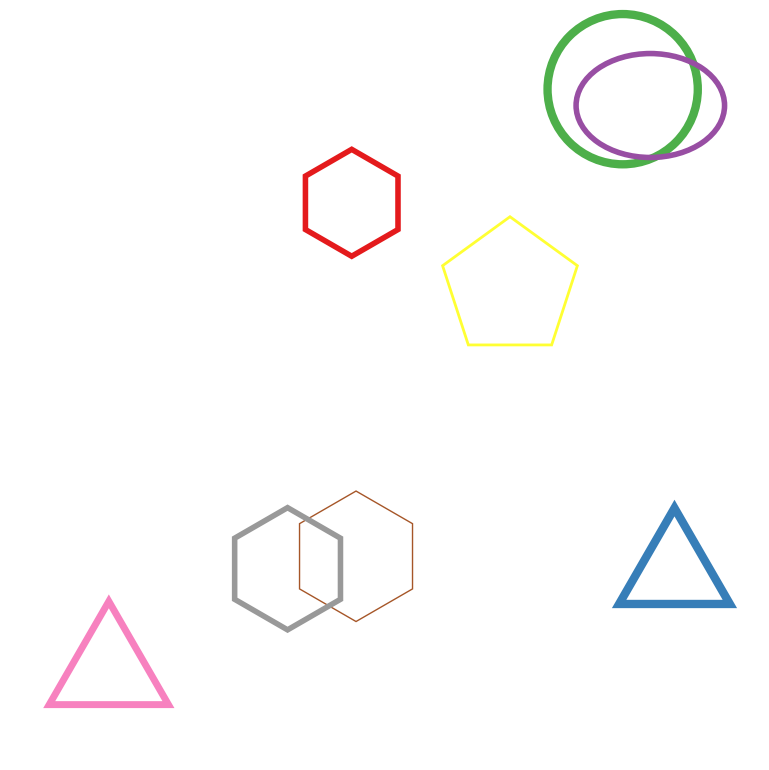[{"shape": "hexagon", "thickness": 2, "radius": 0.35, "center": [0.457, 0.737]}, {"shape": "triangle", "thickness": 3, "radius": 0.42, "center": [0.876, 0.257]}, {"shape": "circle", "thickness": 3, "radius": 0.49, "center": [0.809, 0.884]}, {"shape": "oval", "thickness": 2, "radius": 0.48, "center": [0.845, 0.863]}, {"shape": "pentagon", "thickness": 1, "radius": 0.46, "center": [0.662, 0.626]}, {"shape": "hexagon", "thickness": 0.5, "radius": 0.42, "center": [0.462, 0.278]}, {"shape": "triangle", "thickness": 2.5, "radius": 0.45, "center": [0.141, 0.13]}, {"shape": "hexagon", "thickness": 2, "radius": 0.4, "center": [0.373, 0.261]}]